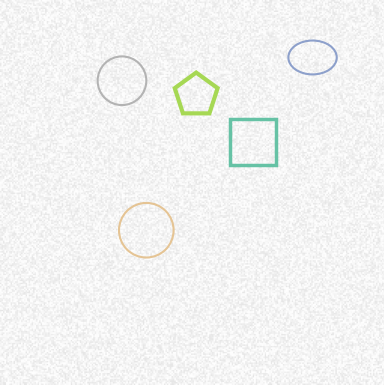[{"shape": "square", "thickness": 2.5, "radius": 0.3, "center": [0.656, 0.631]}, {"shape": "oval", "thickness": 1.5, "radius": 0.31, "center": [0.812, 0.851]}, {"shape": "pentagon", "thickness": 3, "radius": 0.29, "center": [0.51, 0.753]}, {"shape": "circle", "thickness": 1.5, "radius": 0.35, "center": [0.38, 0.402]}, {"shape": "circle", "thickness": 1.5, "radius": 0.32, "center": [0.317, 0.79]}]